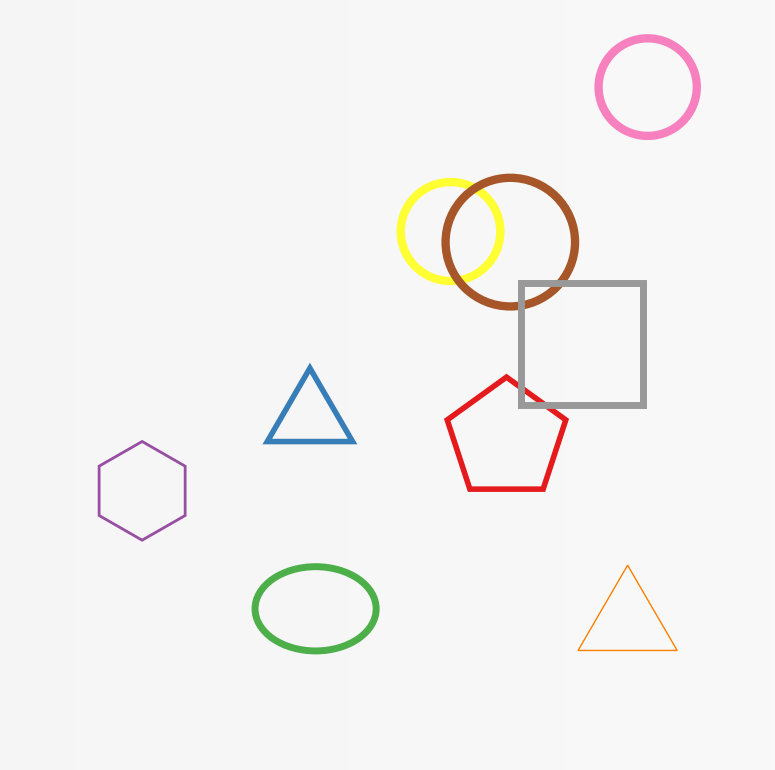[{"shape": "pentagon", "thickness": 2, "radius": 0.4, "center": [0.654, 0.43]}, {"shape": "triangle", "thickness": 2, "radius": 0.32, "center": [0.4, 0.458]}, {"shape": "oval", "thickness": 2.5, "radius": 0.39, "center": [0.407, 0.209]}, {"shape": "hexagon", "thickness": 1, "radius": 0.32, "center": [0.183, 0.363]}, {"shape": "triangle", "thickness": 0.5, "radius": 0.37, "center": [0.81, 0.192]}, {"shape": "circle", "thickness": 3, "radius": 0.32, "center": [0.581, 0.699]}, {"shape": "circle", "thickness": 3, "radius": 0.42, "center": [0.658, 0.686]}, {"shape": "circle", "thickness": 3, "radius": 0.32, "center": [0.836, 0.887]}, {"shape": "square", "thickness": 2.5, "radius": 0.39, "center": [0.75, 0.553]}]